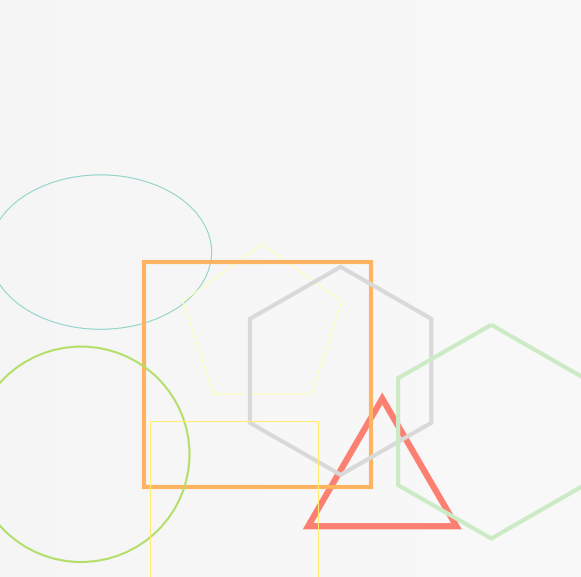[{"shape": "oval", "thickness": 0.5, "radius": 0.96, "center": [0.173, 0.563]}, {"shape": "pentagon", "thickness": 0.5, "radius": 0.72, "center": [0.451, 0.433]}, {"shape": "triangle", "thickness": 3, "radius": 0.74, "center": [0.658, 0.162]}, {"shape": "square", "thickness": 2, "radius": 0.98, "center": [0.442, 0.351]}, {"shape": "circle", "thickness": 1, "radius": 0.93, "center": [0.139, 0.212]}, {"shape": "hexagon", "thickness": 2, "radius": 0.9, "center": [0.586, 0.357]}, {"shape": "hexagon", "thickness": 2, "radius": 0.93, "center": [0.845, 0.252]}, {"shape": "square", "thickness": 0.5, "radius": 0.72, "center": [0.402, 0.126]}]